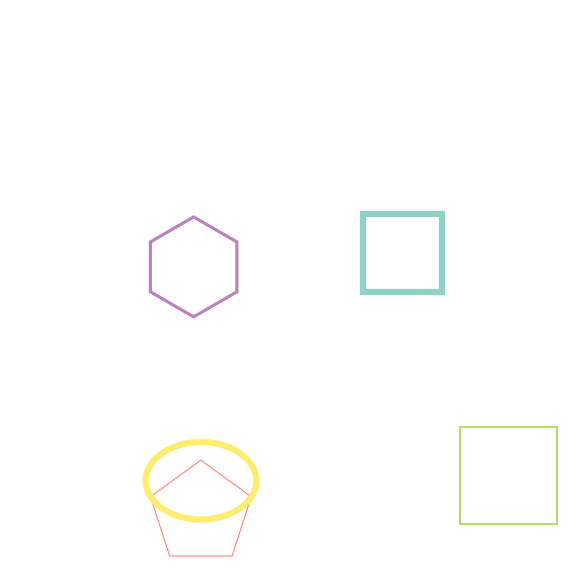[{"shape": "square", "thickness": 3, "radius": 0.34, "center": [0.697, 0.561]}, {"shape": "pentagon", "thickness": 0.5, "radius": 0.46, "center": [0.348, 0.111]}, {"shape": "square", "thickness": 1, "radius": 0.42, "center": [0.88, 0.176]}, {"shape": "hexagon", "thickness": 1.5, "radius": 0.43, "center": [0.335, 0.537]}, {"shape": "oval", "thickness": 3, "radius": 0.48, "center": [0.348, 0.167]}]